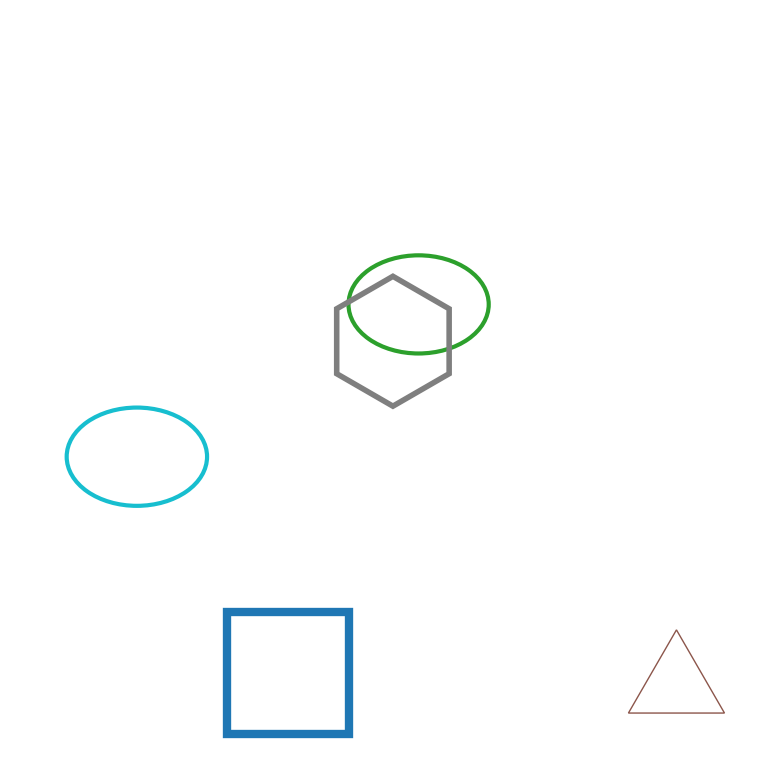[{"shape": "square", "thickness": 3, "radius": 0.39, "center": [0.374, 0.126]}, {"shape": "oval", "thickness": 1.5, "radius": 0.46, "center": [0.544, 0.605]}, {"shape": "triangle", "thickness": 0.5, "radius": 0.36, "center": [0.879, 0.11]}, {"shape": "hexagon", "thickness": 2, "radius": 0.42, "center": [0.51, 0.557]}, {"shape": "oval", "thickness": 1.5, "radius": 0.46, "center": [0.178, 0.407]}]